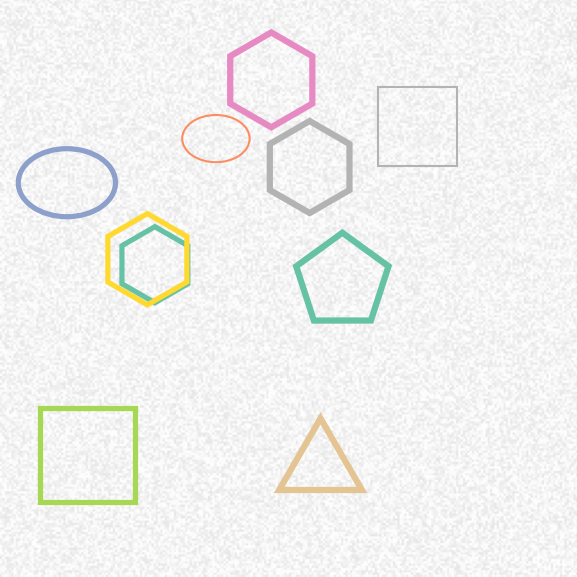[{"shape": "pentagon", "thickness": 3, "radius": 0.42, "center": [0.593, 0.512]}, {"shape": "hexagon", "thickness": 2.5, "radius": 0.33, "center": [0.268, 0.541]}, {"shape": "oval", "thickness": 1, "radius": 0.29, "center": [0.374, 0.759]}, {"shape": "oval", "thickness": 2.5, "radius": 0.42, "center": [0.116, 0.683]}, {"shape": "hexagon", "thickness": 3, "radius": 0.41, "center": [0.47, 0.861]}, {"shape": "square", "thickness": 2.5, "radius": 0.41, "center": [0.152, 0.211]}, {"shape": "hexagon", "thickness": 2.5, "radius": 0.39, "center": [0.255, 0.55]}, {"shape": "triangle", "thickness": 3, "radius": 0.41, "center": [0.555, 0.192]}, {"shape": "square", "thickness": 1, "radius": 0.34, "center": [0.723, 0.78]}, {"shape": "hexagon", "thickness": 3, "radius": 0.4, "center": [0.536, 0.71]}]